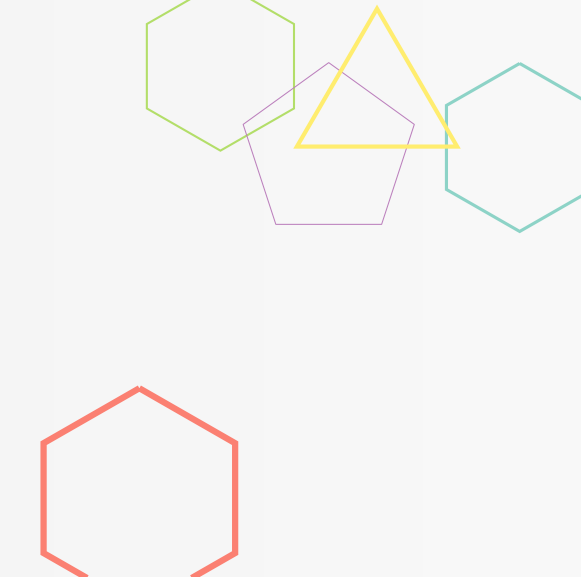[{"shape": "hexagon", "thickness": 1.5, "radius": 0.73, "center": [0.894, 0.744]}, {"shape": "hexagon", "thickness": 3, "radius": 0.95, "center": [0.24, 0.137]}, {"shape": "hexagon", "thickness": 1, "radius": 0.73, "center": [0.379, 0.884]}, {"shape": "pentagon", "thickness": 0.5, "radius": 0.77, "center": [0.566, 0.736]}, {"shape": "triangle", "thickness": 2, "radius": 0.8, "center": [0.649, 0.825]}]